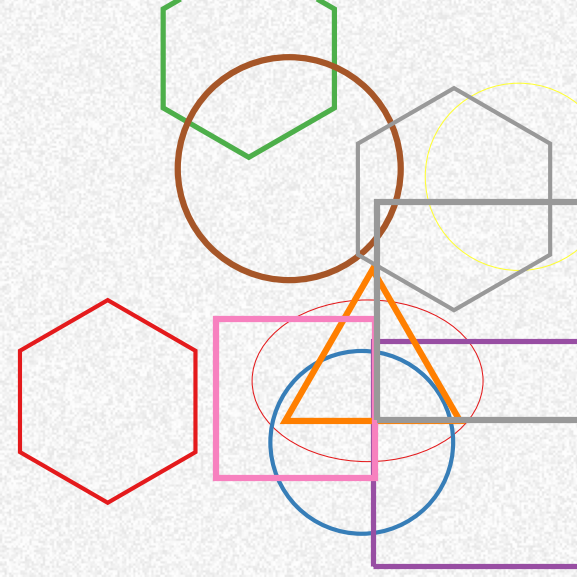[{"shape": "hexagon", "thickness": 2, "radius": 0.88, "center": [0.187, 0.304]}, {"shape": "oval", "thickness": 0.5, "radius": 1.0, "center": [0.636, 0.34]}, {"shape": "circle", "thickness": 2, "radius": 0.79, "center": [0.626, 0.233]}, {"shape": "hexagon", "thickness": 2.5, "radius": 0.86, "center": [0.431, 0.898]}, {"shape": "square", "thickness": 2.5, "radius": 0.97, "center": [0.839, 0.214]}, {"shape": "triangle", "thickness": 3, "radius": 0.87, "center": [0.645, 0.358]}, {"shape": "circle", "thickness": 0.5, "radius": 0.81, "center": [0.899, 0.693]}, {"shape": "circle", "thickness": 3, "radius": 0.97, "center": [0.501, 0.707]}, {"shape": "square", "thickness": 3, "radius": 0.69, "center": [0.512, 0.309]}, {"shape": "square", "thickness": 3, "radius": 0.94, "center": [0.842, 0.461]}, {"shape": "hexagon", "thickness": 2, "radius": 0.96, "center": [0.786, 0.654]}]